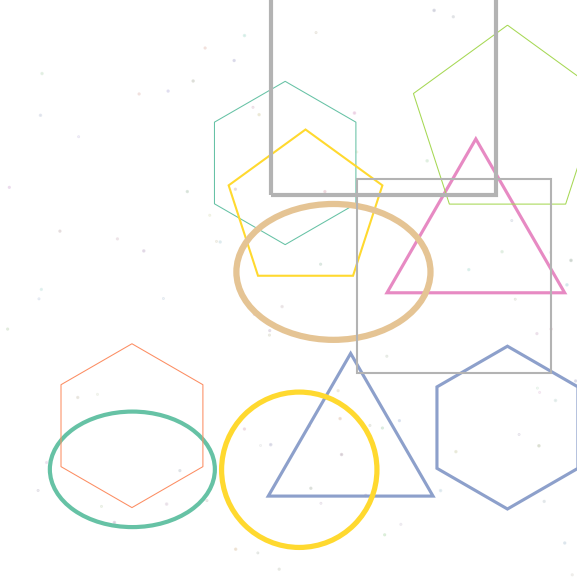[{"shape": "hexagon", "thickness": 0.5, "radius": 0.71, "center": [0.494, 0.717]}, {"shape": "oval", "thickness": 2, "radius": 0.71, "center": [0.229, 0.186]}, {"shape": "hexagon", "thickness": 0.5, "radius": 0.71, "center": [0.228, 0.262]}, {"shape": "triangle", "thickness": 1.5, "radius": 0.82, "center": [0.607, 0.222]}, {"shape": "hexagon", "thickness": 1.5, "radius": 0.7, "center": [0.879, 0.259]}, {"shape": "triangle", "thickness": 1.5, "radius": 0.89, "center": [0.824, 0.581]}, {"shape": "pentagon", "thickness": 0.5, "radius": 0.86, "center": [0.879, 0.784]}, {"shape": "circle", "thickness": 2.5, "radius": 0.67, "center": [0.518, 0.186]}, {"shape": "pentagon", "thickness": 1, "radius": 0.7, "center": [0.529, 0.635]}, {"shape": "oval", "thickness": 3, "radius": 0.84, "center": [0.577, 0.528]}, {"shape": "square", "thickness": 2, "radius": 0.98, "center": [0.664, 0.857]}, {"shape": "square", "thickness": 1, "radius": 0.84, "center": [0.787, 0.522]}]